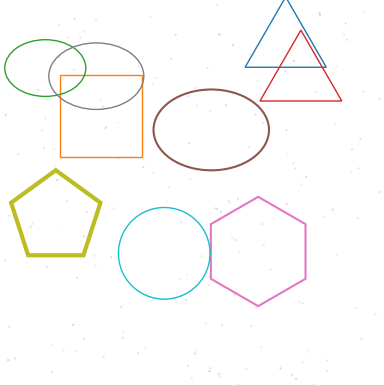[{"shape": "triangle", "thickness": 1, "radius": 0.61, "center": [0.742, 0.886]}, {"shape": "square", "thickness": 1, "radius": 0.53, "center": [0.262, 0.699]}, {"shape": "oval", "thickness": 1, "radius": 0.53, "center": [0.118, 0.823]}, {"shape": "triangle", "thickness": 1, "radius": 0.61, "center": [0.782, 0.799]}, {"shape": "oval", "thickness": 1.5, "radius": 0.75, "center": [0.549, 0.663]}, {"shape": "hexagon", "thickness": 1.5, "radius": 0.71, "center": [0.671, 0.347]}, {"shape": "oval", "thickness": 1, "radius": 0.62, "center": [0.25, 0.802]}, {"shape": "pentagon", "thickness": 3, "radius": 0.61, "center": [0.145, 0.436]}, {"shape": "circle", "thickness": 1, "radius": 0.59, "center": [0.427, 0.342]}]